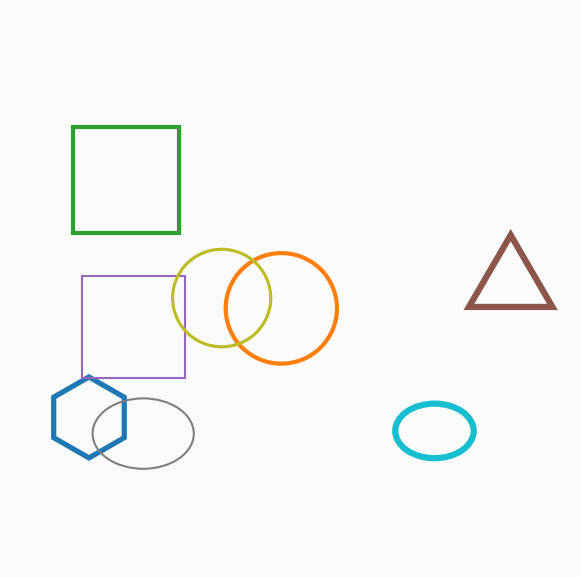[{"shape": "hexagon", "thickness": 2.5, "radius": 0.35, "center": [0.153, 0.276]}, {"shape": "circle", "thickness": 2, "radius": 0.48, "center": [0.484, 0.465]}, {"shape": "square", "thickness": 2, "radius": 0.46, "center": [0.217, 0.687]}, {"shape": "square", "thickness": 1, "radius": 0.44, "center": [0.23, 0.433]}, {"shape": "triangle", "thickness": 3, "radius": 0.41, "center": [0.879, 0.509]}, {"shape": "oval", "thickness": 1, "radius": 0.44, "center": [0.246, 0.248]}, {"shape": "circle", "thickness": 1.5, "radius": 0.42, "center": [0.381, 0.483]}, {"shape": "oval", "thickness": 3, "radius": 0.34, "center": [0.748, 0.253]}]